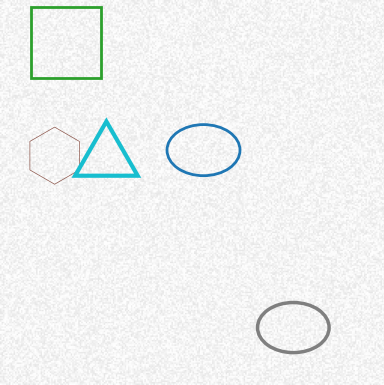[{"shape": "oval", "thickness": 2, "radius": 0.47, "center": [0.529, 0.61]}, {"shape": "square", "thickness": 2, "radius": 0.46, "center": [0.171, 0.889]}, {"shape": "hexagon", "thickness": 0.5, "radius": 0.37, "center": [0.142, 0.596]}, {"shape": "oval", "thickness": 2.5, "radius": 0.46, "center": [0.762, 0.149]}, {"shape": "triangle", "thickness": 3, "radius": 0.47, "center": [0.276, 0.591]}]